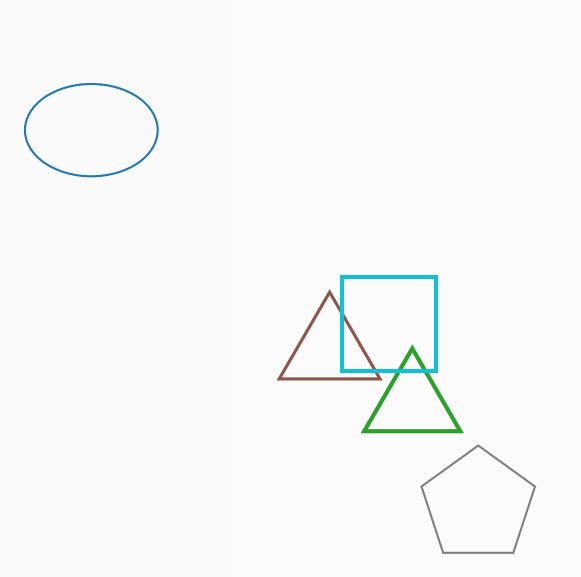[{"shape": "oval", "thickness": 1, "radius": 0.57, "center": [0.157, 0.774]}, {"shape": "triangle", "thickness": 2, "radius": 0.48, "center": [0.709, 0.3]}, {"shape": "triangle", "thickness": 1.5, "radius": 0.5, "center": [0.567, 0.393]}, {"shape": "pentagon", "thickness": 1, "radius": 0.51, "center": [0.823, 0.125]}, {"shape": "square", "thickness": 2, "radius": 0.41, "center": [0.669, 0.438]}]